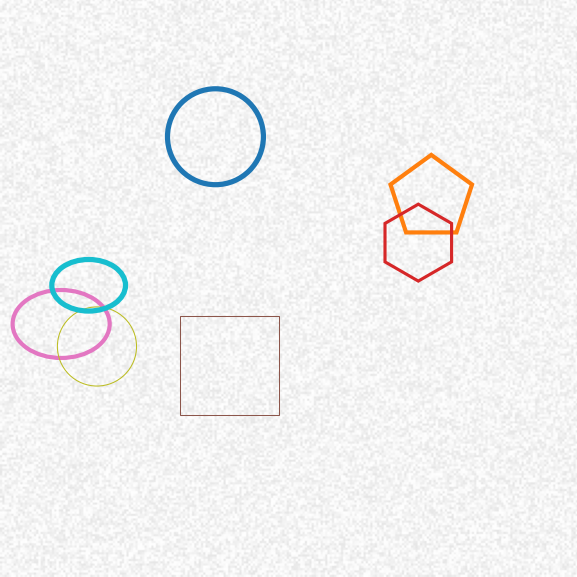[{"shape": "circle", "thickness": 2.5, "radius": 0.42, "center": [0.373, 0.762]}, {"shape": "pentagon", "thickness": 2, "radius": 0.37, "center": [0.747, 0.657]}, {"shape": "hexagon", "thickness": 1.5, "radius": 0.33, "center": [0.724, 0.579]}, {"shape": "square", "thickness": 0.5, "radius": 0.43, "center": [0.398, 0.366]}, {"shape": "oval", "thickness": 2, "radius": 0.42, "center": [0.106, 0.438]}, {"shape": "circle", "thickness": 0.5, "radius": 0.34, "center": [0.168, 0.399]}, {"shape": "oval", "thickness": 2.5, "radius": 0.32, "center": [0.154, 0.505]}]